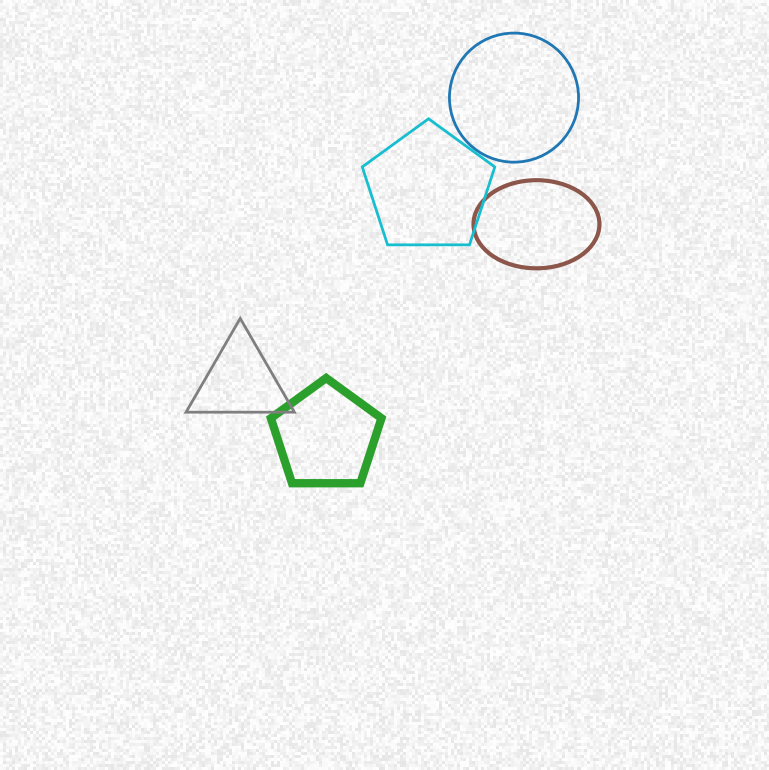[{"shape": "circle", "thickness": 1, "radius": 0.42, "center": [0.668, 0.873]}, {"shape": "pentagon", "thickness": 3, "radius": 0.38, "center": [0.424, 0.434]}, {"shape": "oval", "thickness": 1.5, "radius": 0.41, "center": [0.697, 0.709]}, {"shape": "triangle", "thickness": 1, "radius": 0.41, "center": [0.312, 0.505]}, {"shape": "pentagon", "thickness": 1, "radius": 0.45, "center": [0.557, 0.755]}]